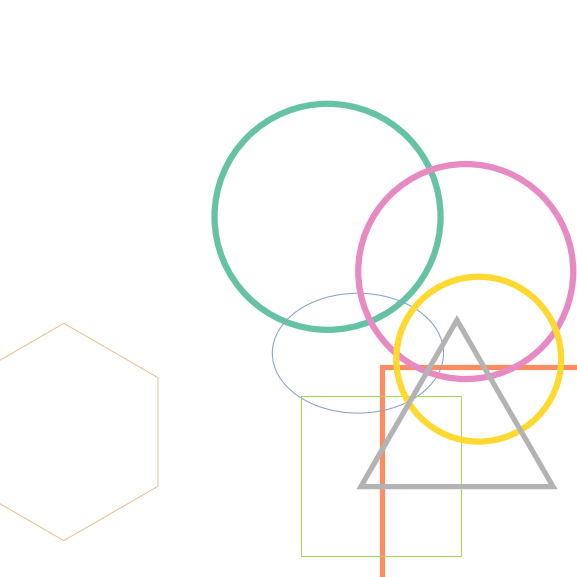[{"shape": "circle", "thickness": 3, "radius": 0.98, "center": [0.567, 0.624]}, {"shape": "square", "thickness": 2.5, "radius": 0.91, "center": [0.845, 0.18]}, {"shape": "oval", "thickness": 0.5, "radius": 0.74, "center": [0.62, 0.388]}, {"shape": "circle", "thickness": 3, "radius": 0.93, "center": [0.806, 0.529]}, {"shape": "square", "thickness": 0.5, "radius": 0.69, "center": [0.659, 0.175]}, {"shape": "circle", "thickness": 3, "radius": 0.71, "center": [0.829, 0.377]}, {"shape": "hexagon", "thickness": 0.5, "radius": 0.94, "center": [0.111, 0.251]}, {"shape": "triangle", "thickness": 2.5, "radius": 0.96, "center": [0.791, 0.253]}]